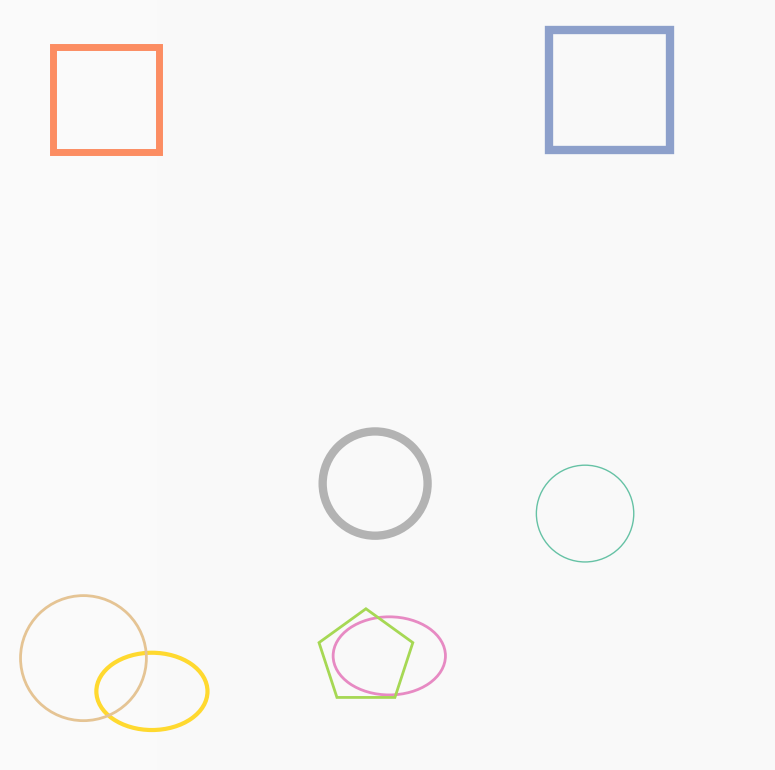[{"shape": "circle", "thickness": 0.5, "radius": 0.31, "center": [0.755, 0.333]}, {"shape": "square", "thickness": 2.5, "radius": 0.34, "center": [0.137, 0.871]}, {"shape": "square", "thickness": 3, "radius": 0.39, "center": [0.787, 0.884]}, {"shape": "oval", "thickness": 1, "radius": 0.36, "center": [0.502, 0.148]}, {"shape": "pentagon", "thickness": 1, "radius": 0.32, "center": [0.472, 0.146]}, {"shape": "oval", "thickness": 1.5, "radius": 0.36, "center": [0.196, 0.102]}, {"shape": "circle", "thickness": 1, "radius": 0.41, "center": [0.108, 0.145]}, {"shape": "circle", "thickness": 3, "radius": 0.34, "center": [0.484, 0.372]}]